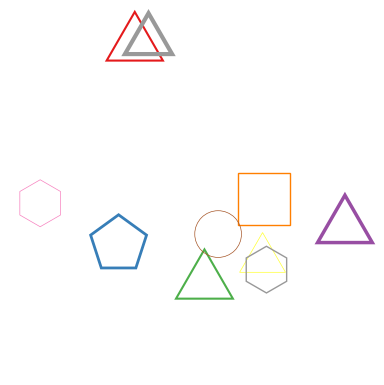[{"shape": "triangle", "thickness": 1.5, "radius": 0.42, "center": [0.35, 0.885]}, {"shape": "pentagon", "thickness": 2, "radius": 0.38, "center": [0.308, 0.366]}, {"shape": "triangle", "thickness": 1.5, "radius": 0.43, "center": [0.531, 0.267]}, {"shape": "triangle", "thickness": 2.5, "radius": 0.41, "center": [0.896, 0.411]}, {"shape": "square", "thickness": 1, "radius": 0.34, "center": [0.685, 0.483]}, {"shape": "triangle", "thickness": 0.5, "radius": 0.34, "center": [0.682, 0.327]}, {"shape": "circle", "thickness": 0.5, "radius": 0.3, "center": [0.567, 0.392]}, {"shape": "hexagon", "thickness": 0.5, "radius": 0.31, "center": [0.104, 0.472]}, {"shape": "triangle", "thickness": 3, "radius": 0.35, "center": [0.386, 0.895]}, {"shape": "hexagon", "thickness": 1, "radius": 0.3, "center": [0.692, 0.3]}]